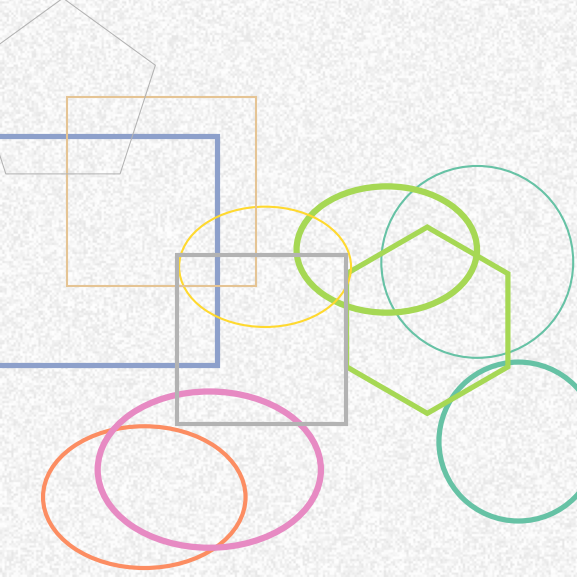[{"shape": "circle", "thickness": 1, "radius": 0.83, "center": [0.826, 0.546]}, {"shape": "circle", "thickness": 2.5, "radius": 0.69, "center": [0.898, 0.235]}, {"shape": "oval", "thickness": 2, "radius": 0.88, "center": [0.25, 0.138]}, {"shape": "square", "thickness": 2.5, "radius": 0.99, "center": [0.177, 0.566]}, {"shape": "oval", "thickness": 3, "radius": 0.97, "center": [0.362, 0.186]}, {"shape": "oval", "thickness": 3, "radius": 0.78, "center": [0.67, 0.567]}, {"shape": "hexagon", "thickness": 2.5, "radius": 0.81, "center": [0.74, 0.445]}, {"shape": "oval", "thickness": 1, "radius": 0.74, "center": [0.459, 0.537]}, {"shape": "square", "thickness": 1, "radius": 0.82, "center": [0.28, 0.667]}, {"shape": "square", "thickness": 2, "radius": 0.73, "center": [0.453, 0.411]}, {"shape": "pentagon", "thickness": 0.5, "radius": 0.84, "center": [0.109, 0.834]}]